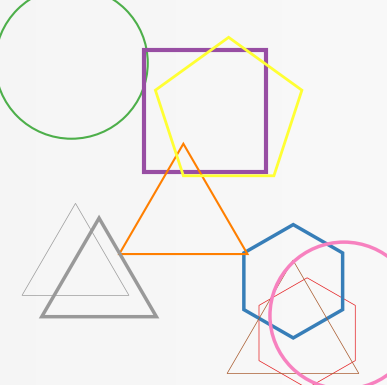[{"shape": "hexagon", "thickness": 0.5, "radius": 0.72, "center": [0.793, 0.135]}, {"shape": "hexagon", "thickness": 2.5, "radius": 0.74, "center": [0.757, 0.269]}, {"shape": "circle", "thickness": 1.5, "radius": 0.98, "center": [0.184, 0.837]}, {"shape": "square", "thickness": 3, "radius": 0.79, "center": [0.529, 0.713]}, {"shape": "triangle", "thickness": 1.5, "radius": 0.95, "center": [0.473, 0.436]}, {"shape": "pentagon", "thickness": 2, "radius": 0.99, "center": [0.59, 0.704]}, {"shape": "triangle", "thickness": 0.5, "radius": 0.98, "center": [0.756, 0.128]}, {"shape": "circle", "thickness": 2.5, "radius": 0.95, "center": [0.887, 0.18]}, {"shape": "triangle", "thickness": 0.5, "radius": 0.8, "center": [0.195, 0.312]}, {"shape": "triangle", "thickness": 2.5, "radius": 0.85, "center": [0.256, 0.263]}]